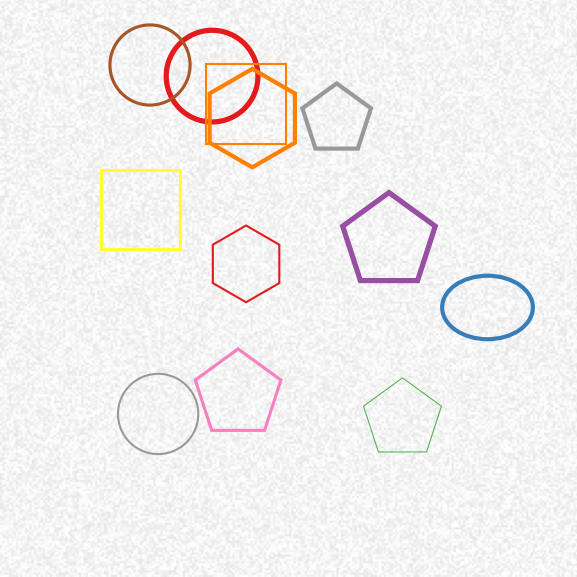[{"shape": "circle", "thickness": 2.5, "radius": 0.4, "center": [0.367, 0.867]}, {"shape": "hexagon", "thickness": 1, "radius": 0.33, "center": [0.426, 0.542]}, {"shape": "oval", "thickness": 2, "radius": 0.39, "center": [0.844, 0.467]}, {"shape": "pentagon", "thickness": 0.5, "radius": 0.35, "center": [0.697, 0.274]}, {"shape": "pentagon", "thickness": 2.5, "radius": 0.42, "center": [0.674, 0.581]}, {"shape": "hexagon", "thickness": 2, "radius": 0.43, "center": [0.437, 0.795]}, {"shape": "square", "thickness": 1, "radius": 0.35, "center": [0.425, 0.819]}, {"shape": "square", "thickness": 1.5, "radius": 0.34, "center": [0.243, 0.636]}, {"shape": "circle", "thickness": 1.5, "radius": 0.35, "center": [0.26, 0.887]}, {"shape": "pentagon", "thickness": 1.5, "radius": 0.39, "center": [0.412, 0.317]}, {"shape": "pentagon", "thickness": 2, "radius": 0.31, "center": [0.583, 0.792]}, {"shape": "circle", "thickness": 1, "radius": 0.35, "center": [0.274, 0.282]}]